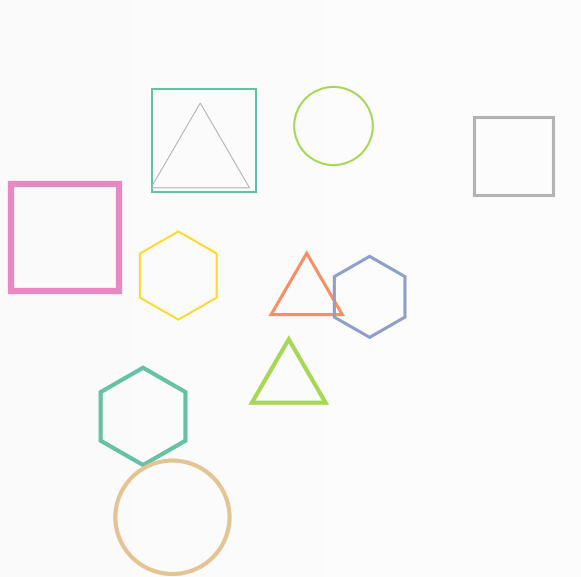[{"shape": "square", "thickness": 1, "radius": 0.45, "center": [0.351, 0.755]}, {"shape": "hexagon", "thickness": 2, "radius": 0.42, "center": [0.246, 0.278]}, {"shape": "triangle", "thickness": 1.5, "radius": 0.35, "center": [0.528, 0.49]}, {"shape": "hexagon", "thickness": 1.5, "radius": 0.35, "center": [0.636, 0.485]}, {"shape": "square", "thickness": 3, "radius": 0.46, "center": [0.111, 0.587]}, {"shape": "triangle", "thickness": 2, "radius": 0.37, "center": [0.497, 0.338]}, {"shape": "circle", "thickness": 1, "radius": 0.34, "center": [0.574, 0.781]}, {"shape": "hexagon", "thickness": 1, "radius": 0.38, "center": [0.307, 0.522]}, {"shape": "circle", "thickness": 2, "radius": 0.49, "center": [0.297, 0.103]}, {"shape": "triangle", "thickness": 0.5, "radius": 0.49, "center": [0.345, 0.723]}, {"shape": "square", "thickness": 1.5, "radius": 0.34, "center": [0.883, 0.729]}]